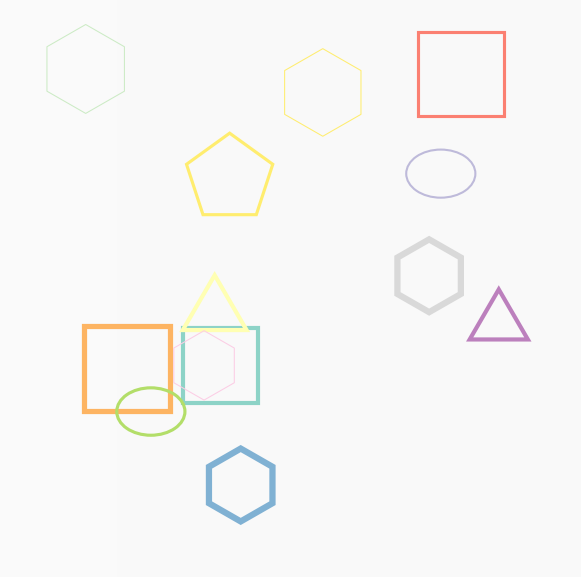[{"shape": "square", "thickness": 2, "radius": 0.32, "center": [0.38, 0.367]}, {"shape": "triangle", "thickness": 2, "radius": 0.32, "center": [0.369, 0.459]}, {"shape": "oval", "thickness": 1, "radius": 0.3, "center": [0.758, 0.698]}, {"shape": "square", "thickness": 1.5, "radius": 0.37, "center": [0.793, 0.871]}, {"shape": "hexagon", "thickness": 3, "radius": 0.32, "center": [0.414, 0.159]}, {"shape": "square", "thickness": 2.5, "radius": 0.37, "center": [0.218, 0.361]}, {"shape": "oval", "thickness": 1.5, "radius": 0.29, "center": [0.26, 0.287]}, {"shape": "hexagon", "thickness": 0.5, "radius": 0.3, "center": [0.351, 0.366]}, {"shape": "hexagon", "thickness": 3, "radius": 0.32, "center": [0.738, 0.522]}, {"shape": "triangle", "thickness": 2, "radius": 0.29, "center": [0.858, 0.44]}, {"shape": "hexagon", "thickness": 0.5, "radius": 0.38, "center": [0.147, 0.88]}, {"shape": "hexagon", "thickness": 0.5, "radius": 0.38, "center": [0.555, 0.839]}, {"shape": "pentagon", "thickness": 1.5, "radius": 0.39, "center": [0.395, 0.691]}]